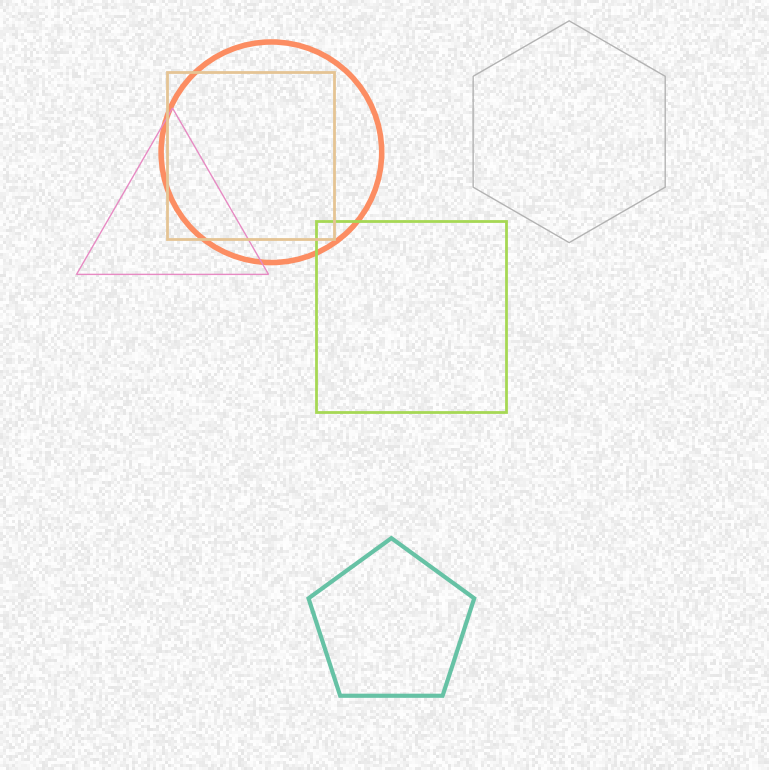[{"shape": "pentagon", "thickness": 1.5, "radius": 0.57, "center": [0.508, 0.188]}, {"shape": "circle", "thickness": 2, "radius": 0.72, "center": [0.352, 0.802]}, {"shape": "triangle", "thickness": 0.5, "radius": 0.72, "center": [0.224, 0.716]}, {"shape": "square", "thickness": 1, "radius": 0.62, "center": [0.534, 0.589]}, {"shape": "square", "thickness": 1, "radius": 0.54, "center": [0.326, 0.798]}, {"shape": "hexagon", "thickness": 0.5, "radius": 0.72, "center": [0.739, 0.829]}]